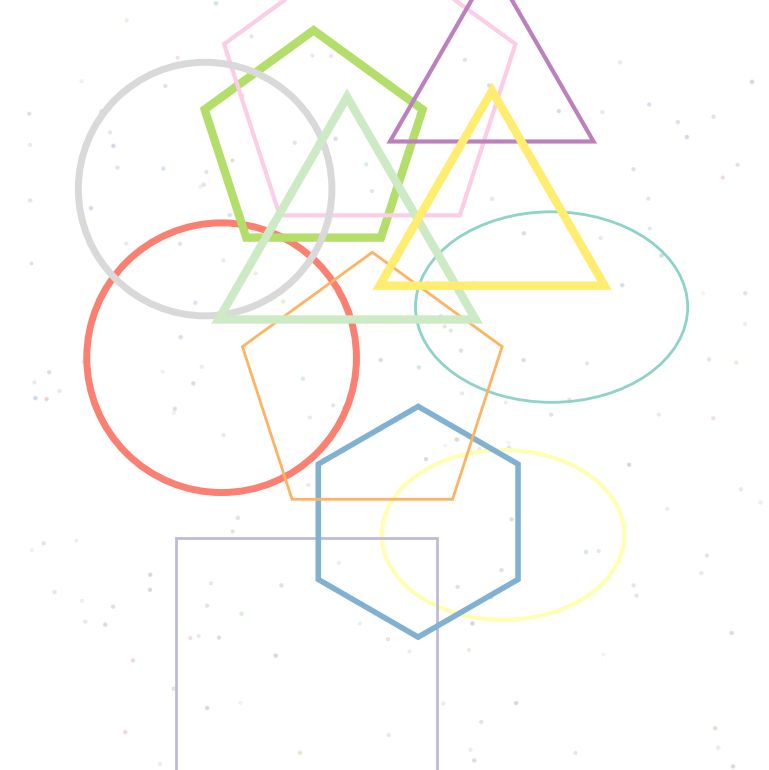[{"shape": "oval", "thickness": 1, "radius": 0.88, "center": [0.716, 0.601]}, {"shape": "oval", "thickness": 1.5, "radius": 0.79, "center": [0.653, 0.305]}, {"shape": "square", "thickness": 1, "radius": 0.84, "center": [0.398, 0.133]}, {"shape": "circle", "thickness": 2.5, "radius": 0.88, "center": [0.288, 0.535]}, {"shape": "hexagon", "thickness": 2, "radius": 0.75, "center": [0.543, 0.322]}, {"shape": "pentagon", "thickness": 1, "radius": 0.89, "center": [0.483, 0.495]}, {"shape": "pentagon", "thickness": 3, "radius": 0.74, "center": [0.407, 0.812]}, {"shape": "pentagon", "thickness": 1.5, "radius": 0.99, "center": [0.48, 0.881]}, {"shape": "circle", "thickness": 2.5, "radius": 0.82, "center": [0.266, 0.754]}, {"shape": "triangle", "thickness": 1.5, "radius": 0.76, "center": [0.639, 0.893]}, {"shape": "triangle", "thickness": 3, "radius": 0.96, "center": [0.451, 0.681]}, {"shape": "triangle", "thickness": 3, "radius": 0.84, "center": [0.639, 0.713]}]